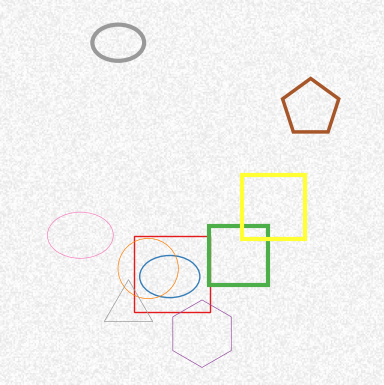[{"shape": "square", "thickness": 1, "radius": 0.49, "center": [0.448, 0.289]}, {"shape": "oval", "thickness": 1, "radius": 0.39, "center": [0.441, 0.282]}, {"shape": "square", "thickness": 3, "radius": 0.38, "center": [0.621, 0.337]}, {"shape": "hexagon", "thickness": 0.5, "radius": 0.44, "center": [0.525, 0.133]}, {"shape": "circle", "thickness": 0.5, "radius": 0.39, "center": [0.385, 0.303]}, {"shape": "square", "thickness": 3, "radius": 0.41, "center": [0.71, 0.462]}, {"shape": "pentagon", "thickness": 2.5, "radius": 0.38, "center": [0.807, 0.719]}, {"shape": "oval", "thickness": 0.5, "radius": 0.43, "center": [0.209, 0.389]}, {"shape": "triangle", "thickness": 0.5, "radius": 0.36, "center": [0.334, 0.201]}, {"shape": "oval", "thickness": 3, "radius": 0.34, "center": [0.307, 0.889]}]